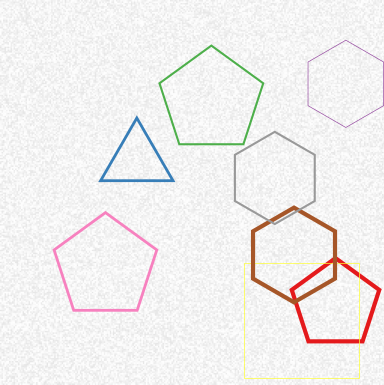[{"shape": "pentagon", "thickness": 3, "radius": 0.6, "center": [0.871, 0.21]}, {"shape": "triangle", "thickness": 2, "radius": 0.54, "center": [0.355, 0.585]}, {"shape": "pentagon", "thickness": 1.5, "radius": 0.71, "center": [0.549, 0.74]}, {"shape": "hexagon", "thickness": 0.5, "radius": 0.57, "center": [0.898, 0.782]}, {"shape": "square", "thickness": 0.5, "radius": 0.75, "center": [0.783, 0.167]}, {"shape": "hexagon", "thickness": 3, "radius": 0.61, "center": [0.764, 0.338]}, {"shape": "pentagon", "thickness": 2, "radius": 0.7, "center": [0.274, 0.307]}, {"shape": "hexagon", "thickness": 1.5, "radius": 0.6, "center": [0.714, 0.538]}]